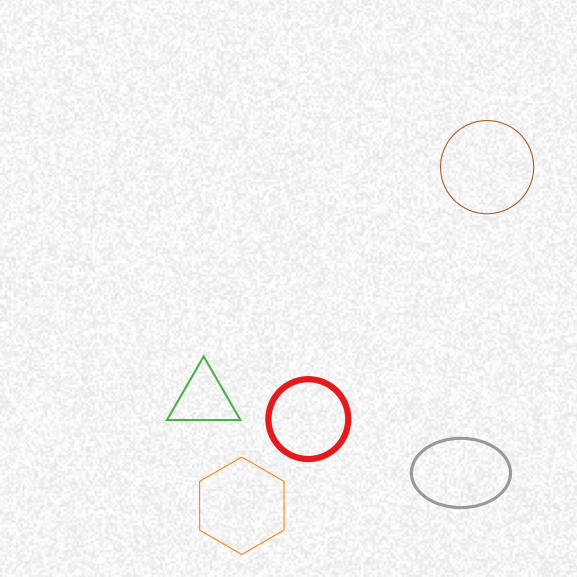[{"shape": "circle", "thickness": 3, "radius": 0.35, "center": [0.534, 0.273]}, {"shape": "triangle", "thickness": 1, "radius": 0.37, "center": [0.353, 0.309]}, {"shape": "hexagon", "thickness": 0.5, "radius": 0.42, "center": [0.419, 0.123]}, {"shape": "circle", "thickness": 0.5, "radius": 0.4, "center": [0.843, 0.71]}, {"shape": "oval", "thickness": 1.5, "radius": 0.43, "center": [0.798, 0.18]}]